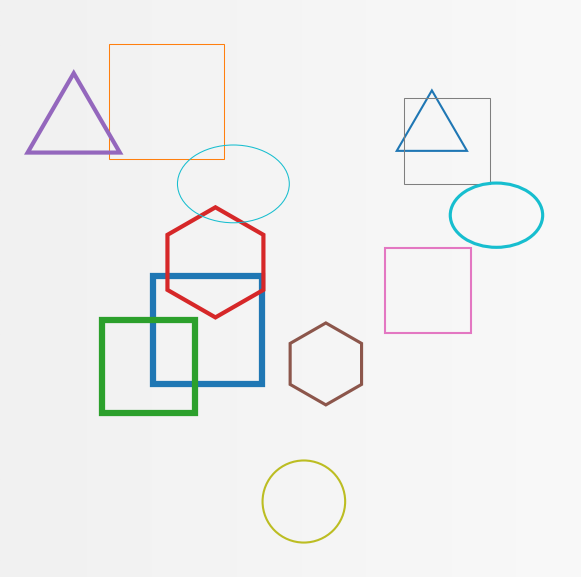[{"shape": "square", "thickness": 3, "radius": 0.47, "center": [0.357, 0.428]}, {"shape": "triangle", "thickness": 1, "radius": 0.35, "center": [0.743, 0.773]}, {"shape": "square", "thickness": 0.5, "radius": 0.49, "center": [0.287, 0.823]}, {"shape": "square", "thickness": 3, "radius": 0.4, "center": [0.256, 0.365]}, {"shape": "hexagon", "thickness": 2, "radius": 0.48, "center": [0.371, 0.545]}, {"shape": "triangle", "thickness": 2, "radius": 0.46, "center": [0.127, 0.781]}, {"shape": "hexagon", "thickness": 1.5, "radius": 0.35, "center": [0.561, 0.369]}, {"shape": "square", "thickness": 1, "radius": 0.37, "center": [0.736, 0.496]}, {"shape": "square", "thickness": 0.5, "radius": 0.37, "center": [0.77, 0.755]}, {"shape": "circle", "thickness": 1, "radius": 0.36, "center": [0.523, 0.131]}, {"shape": "oval", "thickness": 1.5, "radius": 0.4, "center": [0.854, 0.627]}, {"shape": "oval", "thickness": 0.5, "radius": 0.48, "center": [0.402, 0.681]}]